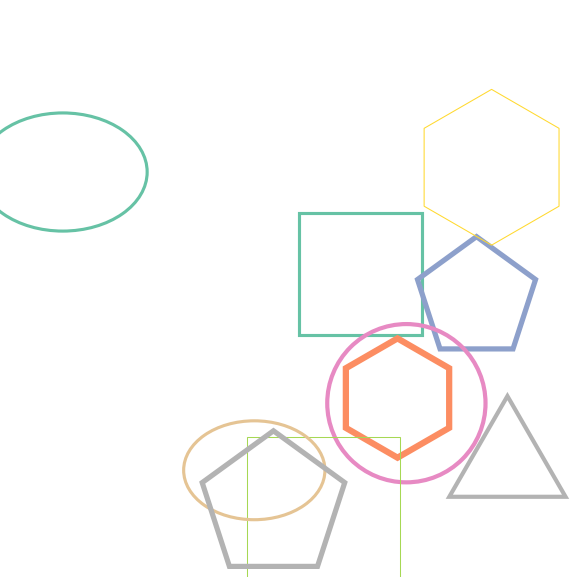[{"shape": "oval", "thickness": 1.5, "radius": 0.73, "center": [0.109, 0.701]}, {"shape": "square", "thickness": 1.5, "radius": 0.53, "center": [0.624, 0.524]}, {"shape": "hexagon", "thickness": 3, "radius": 0.52, "center": [0.688, 0.31]}, {"shape": "pentagon", "thickness": 2.5, "radius": 0.54, "center": [0.825, 0.482]}, {"shape": "circle", "thickness": 2, "radius": 0.69, "center": [0.704, 0.301]}, {"shape": "square", "thickness": 0.5, "radius": 0.66, "center": [0.561, 0.109]}, {"shape": "hexagon", "thickness": 0.5, "radius": 0.67, "center": [0.851, 0.709]}, {"shape": "oval", "thickness": 1.5, "radius": 0.61, "center": [0.44, 0.185]}, {"shape": "triangle", "thickness": 2, "radius": 0.58, "center": [0.879, 0.197]}, {"shape": "pentagon", "thickness": 2.5, "radius": 0.65, "center": [0.474, 0.123]}]